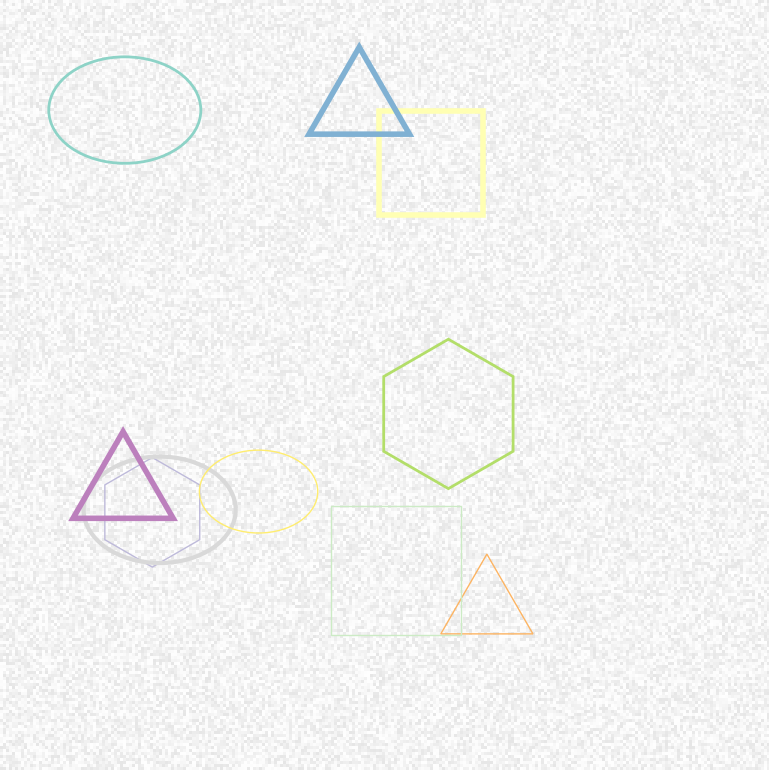[{"shape": "oval", "thickness": 1, "radius": 0.49, "center": [0.162, 0.857]}, {"shape": "square", "thickness": 2, "radius": 0.34, "center": [0.56, 0.788]}, {"shape": "hexagon", "thickness": 0.5, "radius": 0.36, "center": [0.198, 0.335]}, {"shape": "triangle", "thickness": 2, "radius": 0.38, "center": [0.467, 0.863]}, {"shape": "triangle", "thickness": 0.5, "radius": 0.35, "center": [0.632, 0.211]}, {"shape": "hexagon", "thickness": 1, "radius": 0.49, "center": [0.582, 0.462]}, {"shape": "oval", "thickness": 1.5, "radius": 0.49, "center": [0.207, 0.338]}, {"shape": "triangle", "thickness": 2, "radius": 0.38, "center": [0.16, 0.364]}, {"shape": "square", "thickness": 0.5, "radius": 0.42, "center": [0.514, 0.259]}, {"shape": "oval", "thickness": 0.5, "radius": 0.38, "center": [0.336, 0.362]}]